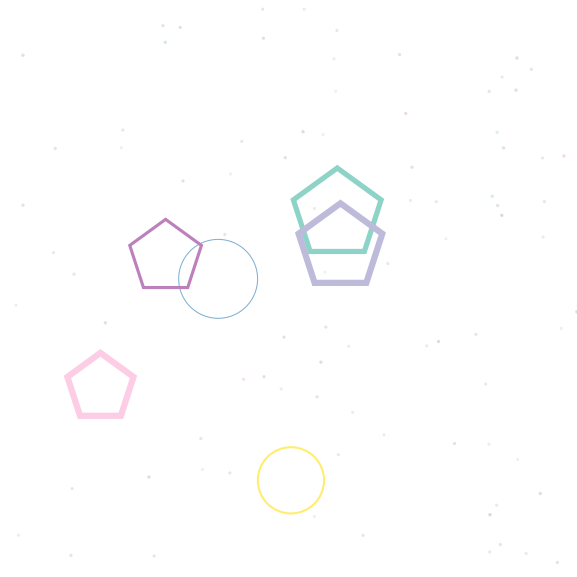[{"shape": "pentagon", "thickness": 2.5, "radius": 0.4, "center": [0.584, 0.628]}, {"shape": "pentagon", "thickness": 3, "radius": 0.38, "center": [0.59, 0.571]}, {"shape": "circle", "thickness": 0.5, "radius": 0.34, "center": [0.378, 0.516]}, {"shape": "pentagon", "thickness": 3, "radius": 0.3, "center": [0.174, 0.328]}, {"shape": "pentagon", "thickness": 1.5, "radius": 0.33, "center": [0.287, 0.554]}, {"shape": "circle", "thickness": 1, "radius": 0.29, "center": [0.504, 0.167]}]